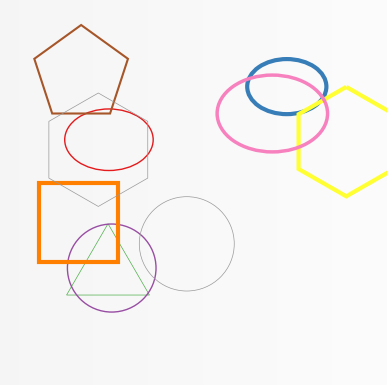[{"shape": "oval", "thickness": 1, "radius": 0.57, "center": [0.281, 0.637]}, {"shape": "oval", "thickness": 3, "radius": 0.51, "center": [0.74, 0.775]}, {"shape": "triangle", "thickness": 0.5, "radius": 0.62, "center": [0.279, 0.295]}, {"shape": "circle", "thickness": 1, "radius": 0.57, "center": [0.288, 0.304]}, {"shape": "square", "thickness": 3, "radius": 0.51, "center": [0.203, 0.422]}, {"shape": "hexagon", "thickness": 3, "radius": 0.71, "center": [0.894, 0.632]}, {"shape": "pentagon", "thickness": 1.5, "radius": 0.64, "center": [0.209, 0.808]}, {"shape": "oval", "thickness": 2.5, "radius": 0.71, "center": [0.703, 0.705]}, {"shape": "hexagon", "thickness": 0.5, "radius": 0.74, "center": [0.254, 0.611]}, {"shape": "circle", "thickness": 0.5, "radius": 0.61, "center": [0.482, 0.367]}]